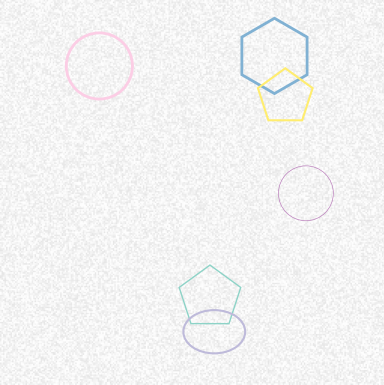[{"shape": "pentagon", "thickness": 1, "radius": 0.42, "center": [0.545, 0.227]}, {"shape": "oval", "thickness": 1.5, "radius": 0.4, "center": [0.557, 0.138]}, {"shape": "hexagon", "thickness": 2, "radius": 0.49, "center": [0.713, 0.855]}, {"shape": "circle", "thickness": 2, "radius": 0.43, "center": [0.258, 0.829]}, {"shape": "circle", "thickness": 0.5, "radius": 0.36, "center": [0.794, 0.498]}, {"shape": "pentagon", "thickness": 1.5, "radius": 0.37, "center": [0.741, 0.748]}]